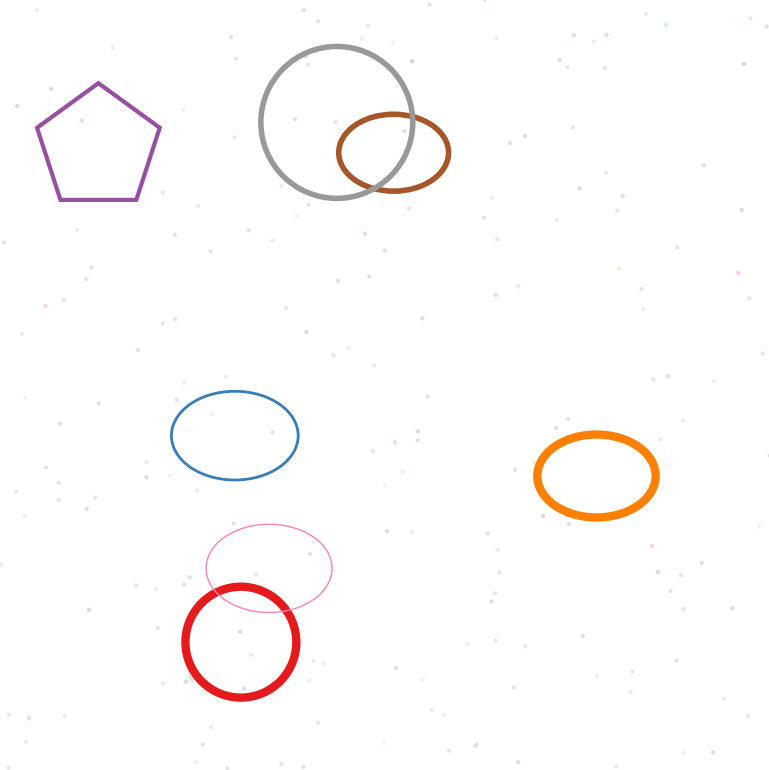[{"shape": "circle", "thickness": 3, "radius": 0.36, "center": [0.313, 0.166]}, {"shape": "oval", "thickness": 1, "radius": 0.41, "center": [0.305, 0.434]}, {"shape": "pentagon", "thickness": 1.5, "radius": 0.42, "center": [0.128, 0.808]}, {"shape": "oval", "thickness": 3, "radius": 0.38, "center": [0.775, 0.382]}, {"shape": "oval", "thickness": 2, "radius": 0.36, "center": [0.511, 0.802]}, {"shape": "oval", "thickness": 0.5, "radius": 0.41, "center": [0.349, 0.262]}, {"shape": "circle", "thickness": 2, "radius": 0.49, "center": [0.437, 0.841]}]